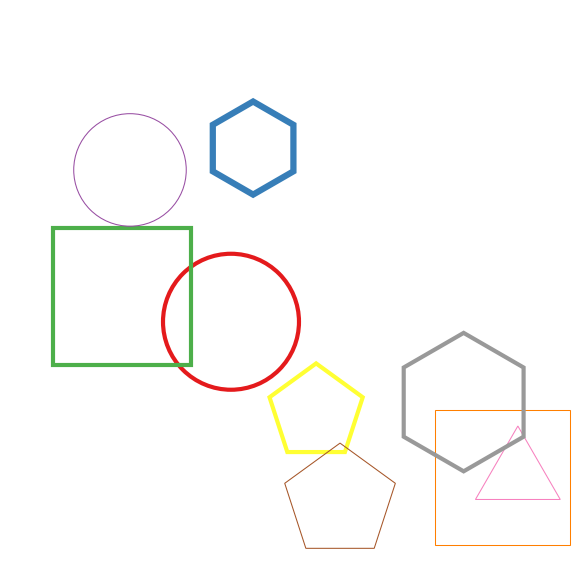[{"shape": "circle", "thickness": 2, "radius": 0.59, "center": [0.4, 0.442]}, {"shape": "hexagon", "thickness": 3, "radius": 0.4, "center": [0.438, 0.743]}, {"shape": "square", "thickness": 2, "radius": 0.6, "center": [0.212, 0.486]}, {"shape": "circle", "thickness": 0.5, "radius": 0.49, "center": [0.225, 0.705]}, {"shape": "square", "thickness": 0.5, "radius": 0.58, "center": [0.871, 0.172]}, {"shape": "pentagon", "thickness": 2, "radius": 0.42, "center": [0.547, 0.285]}, {"shape": "pentagon", "thickness": 0.5, "radius": 0.5, "center": [0.589, 0.131]}, {"shape": "triangle", "thickness": 0.5, "radius": 0.42, "center": [0.897, 0.177]}, {"shape": "hexagon", "thickness": 2, "radius": 0.6, "center": [0.803, 0.303]}]